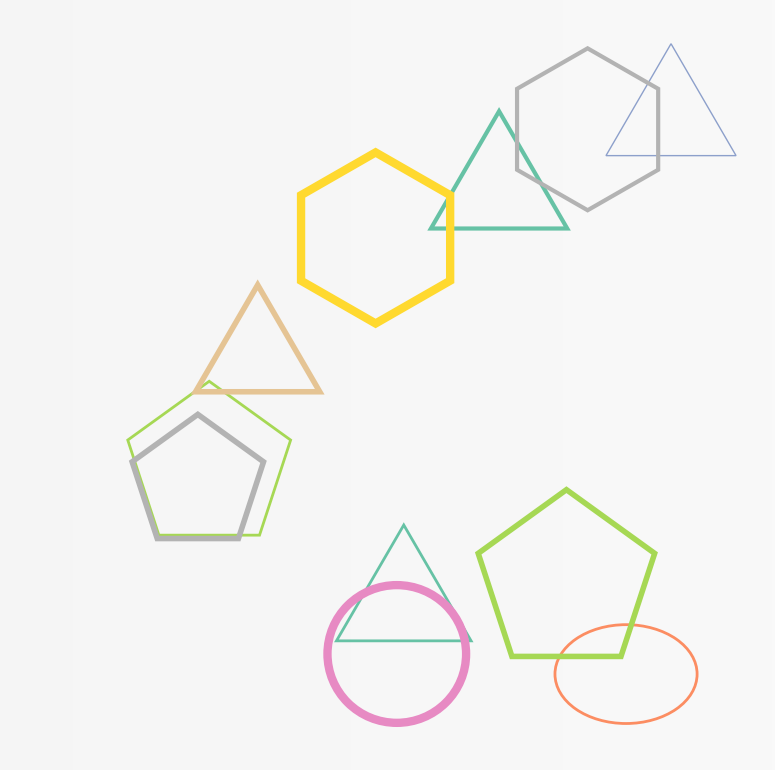[{"shape": "triangle", "thickness": 1, "radius": 0.5, "center": [0.521, 0.218]}, {"shape": "triangle", "thickness": 1.5, "radius": 0.51, "center": [0.644, 0.754]}, {"shape": "oval", "thickness": 1, "radius": 0.46, "center": [0.808, 0.125]}, {"shape": "triangle", "thickness": 0.5, "radius": 0.48, "center": [0.866, 0.846]}, {"shape": "circle", "thickness": 3, "radius": 0.45, "center": [0.512, 0.151]}, {"shape": "pentagon", "thickness": 1, "radius": 0.55, "center": [0.27, 0.394]}, {"shape": "pentagon", "thickness": 2, "radius": 0.6, "center": [0.731, 0.244]}, {"shape": "hexagon", "thickness": 3, "radius": 0.56, "center": [0.485, 0.691]}, {"shape": "triangle", "thickness": 2, "radius": 0.46, "center": [0.332, 0.537]}, {"shape": "hexagon", "thickness": 1.5, "radius": 0.53, "center": [0.758, 0.832]}, {"shape": "pentagon", "thickness": 2, "radius": 0.45, "center": [0.255, 0.373]}]